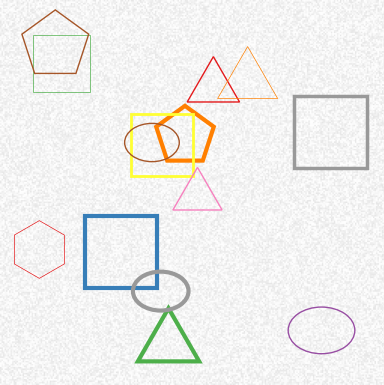[{"shape": "hexagon", "thickness": 0.5, "radius": 0.37, "center": [0.102, 0.352]}, {"shape": "triangle", "thickness": 1, "radius": 0.39, "center": [0.554, 0.774]}, {"shape": "square", "thickness": 3, "radius": 0.46, "center": [0.314, 0.345]}, {"shape": "triangle", "thickness": 3, "radius": 0.46, "center": [0.438, 0.107]}, {"shape": "square", "thickness": 0.5, "radius": 0.37, "center": [0.159, 0.836]}, {"shape": "oval", "thickness": 1, "radius": 0.43, "center": [0.835, 0.142]}, {"shape": "triangle", "thickness": 0.5, "radius": 0.45, "center": [0.643, 0.789]}, {"shape": "pentagon", "thickness": 3, "radius": 0.39, "center": [0.481, 0.646]}, {"shape": "square", "thickness": 2, "radius": 0.4, "center": [0.42, 0.624]}, {"shape": "oval", "thickness": 1, "radius": 0.35, "center": [0.395, 0.63]}, {"shape": "pentagon", "thickness": 1, "radius": 0.46, "center": [0.144, 0.883]}, {"shape": "triangle", "thickness": 1, "radius": 0.37, "center": [0.513, 0.491]}, {"shape": "oval", "thickness": 3, "radius": 0.36, "center": [0.417, 0.244]}, {"shape": "square", "thickness": 2.5, "radius": 0.47, "center": [0.858, 0.657]}]